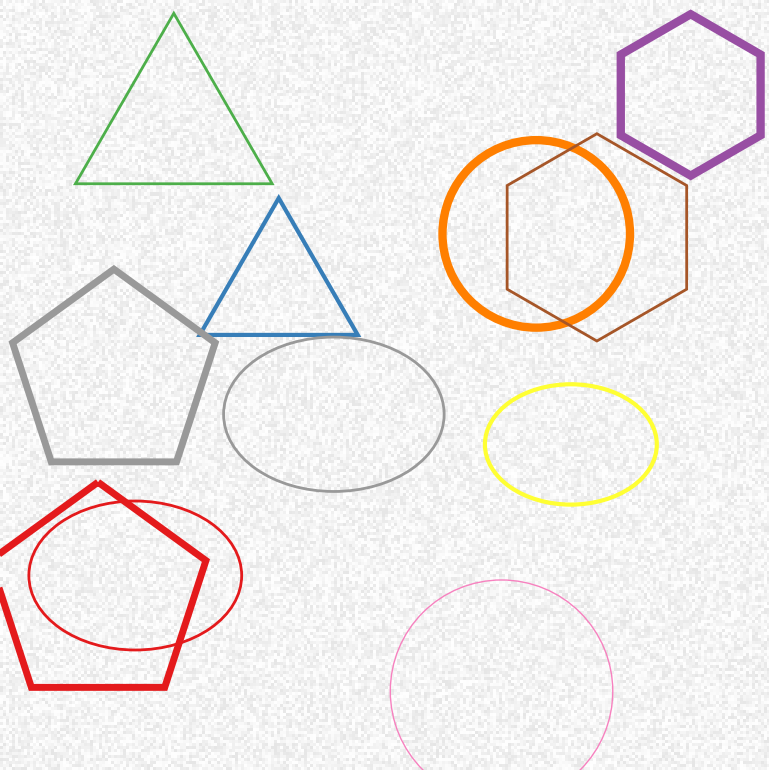[{"shape": "pentagon", "thickness": 2.5, "radius": 0.74, "center": [0.127, 0.226]}, {"shape": "oval", "thickness": 1, "radius": 0.69, "center": [0.176, 0.253]}, {"shape": "triangle", "thickness": 1.5, "radius": 0.59, "center": [0.362, 0.624]}, {"shape": "triangle", "thickness": 1, "radius": 0.74, "center": [0.226, 0.835]}, {"shape": "hexagon", "thickness": 3, "radius": 0.52, "center": [0.897, 0.877]}, {"shape": "circle", "thickness": 3, "radius": 0.61, "center": [0.696, 0.696]}, {"shape": "oval", "thickness": 1.5, "radius": 0.56, "center": [0.741, 0.423]}, {"shape": "hexagon", "thickness": 1, "radius": 0.67, "center": [0.775, 0.692]}, {"shape": "circle", "thickness": 0.5, "radius": 0.72, "center": [0.651, 0.102]}, {"shape": "pentagon", "thickness": 2.5, "radius": 0.69, "center": [0.148, 0.512]}, {"shape": "oval", "thickness": 1, "radius": 0.72, "center": [0.434, 0.462]}]